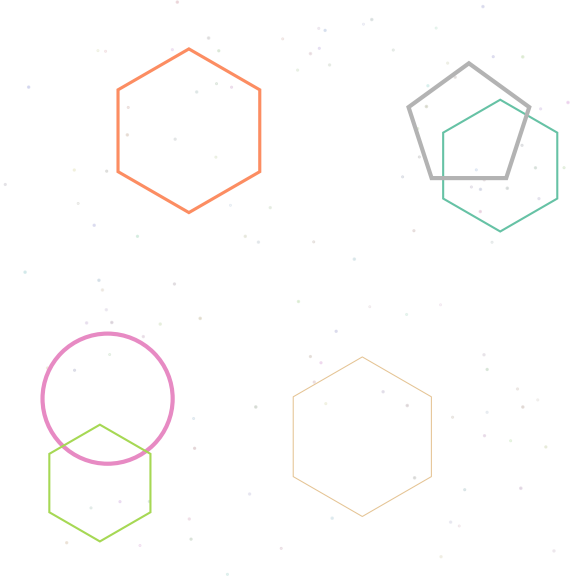[{"shape": "hexagon", "thickness": 1, "radius": 0.57, "center": [0.866, 0.712]}, {"shape": "hexagon", "thickness": 1.5, "radius": 0.71, "center": [0.327, 0.773]}, {"shape": "circle", "thickness": 2, "radius": 0.56, "center": [0.186, 0.309]}, {"shape": "hexagon", "thickness": 1, "radius": 0.51, "center": [0.173, 0.163]}, {"shape": "hexagon", "thickness": 0.5, "radius": 0.69, "center": [0.627, 0.243]}, {"shape": "pentagon", "thickness": 2, "radius": 0.55, "center": [0.812, 0.78]}]